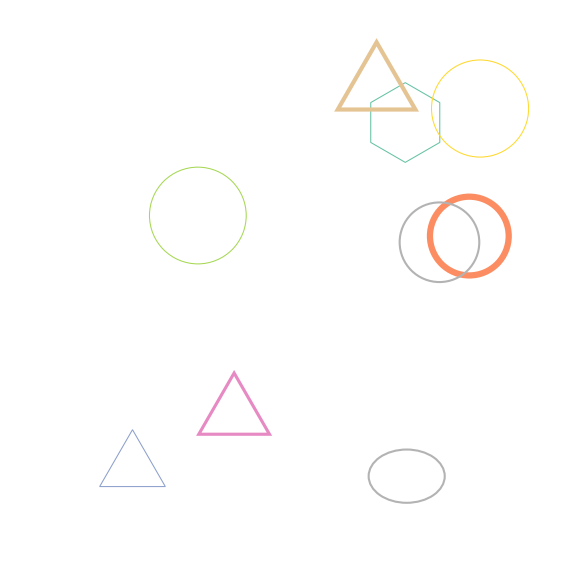[{"shape": "hexagon", "thickness": 0.5, "radius": 0.35, "center": [0.702, 0.787]}, {"shape": "circle", "thickness": 3, "radius": 0.34, "center": [0.813, 0.59]}, {"shape": "triangle", "thickness": 0.5, "radius": 0.33, "center": [0.229, 0.189]}, {"shape": "triangle", "thickness": 1.5, "radius": 0.35, "center": [0.405, 0.283]}, {"shape": "circle", "thickness": 0.5, "radius": 0.42, "center": [0.343, 0.626]}, {"shape": "circle", "thickness": 0.5, "radius": 0.42, "center": [0.831, 0.811]}, {"shape": "triangle", "thickness": 2, "radius": 0.39, "center": [0.652, 0.848]}, {"shape": "oval", "thickness": 1, "radius": 0.33, "center": [0.704, 0.175]}, {"shape": "circle", "thickness": 1, "radius": 0.34, "center": [0.761, 0.58]}]